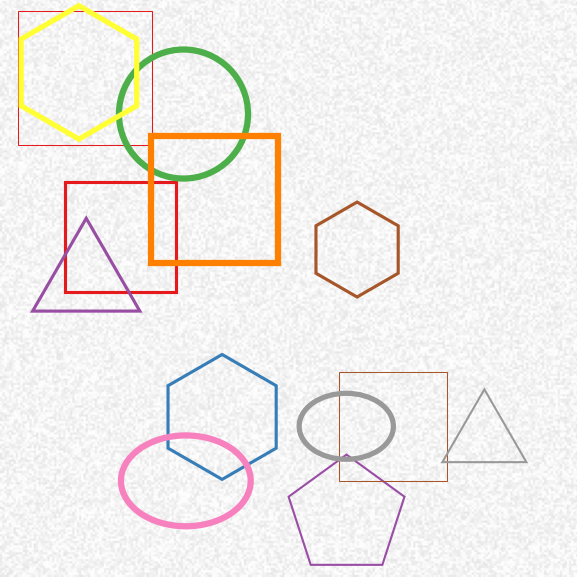[{"shape": "square", "thickness": 0.5, "radius": 0.58, "center": [0.148, 0.864]}, {"shape": "square", "thickness": 1.5, "radius": 0.48, "center": [0.208, 0.589]}, {"shape": "hexagon", "thickness": 1.5, "radius": 0.54, "center": [0.385, 0.277]}, {"shape": "circle", "thickness": 3, "radius": 0.56, "center": [0.318, 0.802]}, {"shape": "pentagon", "thickness": 1, "radius": 0.53, "center": [0.6, 0.106]}, {"shape": "triangle", "thickness": 1.5, "radius": 0.54, "center": [0.149, 0.514]}, {"shape": "square", "thickness": 3, "radius": 0.55, "center": [0.371, 0.654]}, {"shape": "hexagon", "thickness": 2.5, "radius": 0.58, "center": [0.137, 0.874]}, {"shape": "hexagon", "thickness": 1.5, "radius": 0.41, "center": [0.618, 0.567]}, {"shape": "square", "thickness": 0.5, "radius": 0.47, "center": [0.68, 0.26]}, {"shape": "oval", "thickness": 3, "radius": 0.56, "center": [0.322, 0.167]}, {"shape": "oval", "thickness": 2.5, "radius": 0.41, "center": [0.6, 0.261]}, {"shape": "triangle", "thickness": 1, "radius": 0.42, "center": [0.839, 0.241]}]